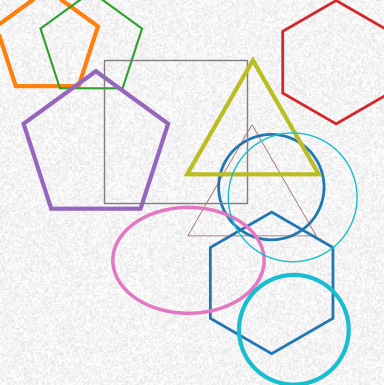[{"shape": "hexagon", "thickness": 2, "radius": 0.92, "center": [0.706, 0.265]}, {"shape": "circle", "thickness": 2, "radius": 0.68, "center": [0.705, 0.514]}, {"shape": "pentagon", "thickness": 3, "radius": 0.69, "center": [0.123, 0.889]}, {"shape": "pentagon", "thickness": 1.5, "radius": 0.69, "center": [0.237, 0.883]}, {"shape": "hexagon", "thickness": 2, "radius": 0.8, "center": [0.873, 0.838]}, {"shape": "pentagon", "thickness": 3, "radius": 0.99, "center": [0.249, 0.618]}, {"shape": "triangle", "thickness": 0.5, "radius": 0.96, "center": [0.654, 0.484]}, {"shape": "oval", "thickness": 2.5, "radius": 0.98, "center": [0.49, 0.324]}, {"shape": "square", "thickness": 1, "radius": 0.93, "center": [0.455, 0.659]}, {"shape": "triangle", "thickness": 3, "radius": 0.99, "center": [0.657, 0.646]}, {"shape": "circle", "thickness": 3, "radius": 0.71, "center": [0.763, 0.143]}, {"shape": "circle", "thickness": 1, "radius": 0.84, "center": [0.76, 0.487]}]